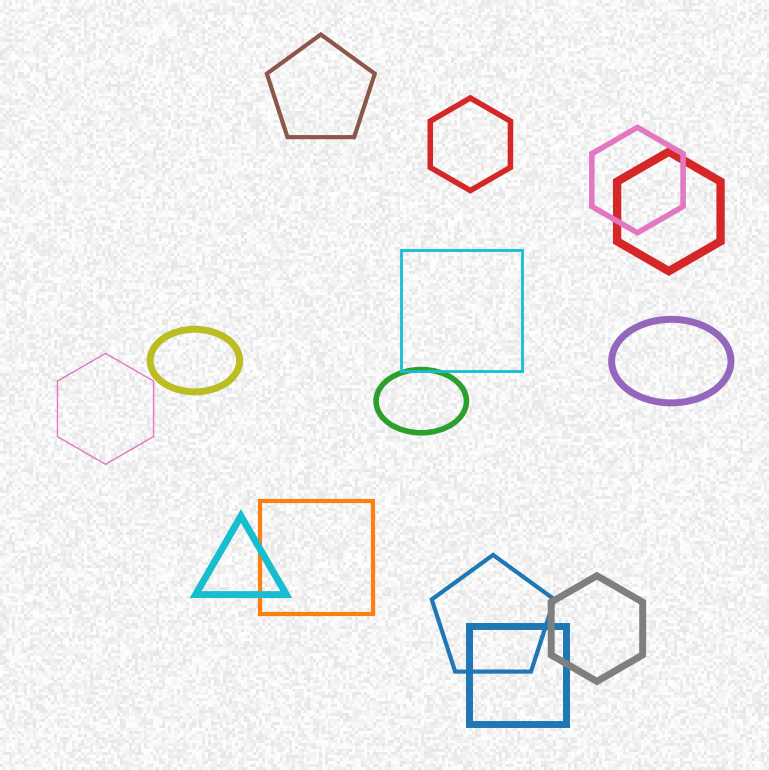[{"shape": "pentagon", "thickness": 1.5, "radius": 0.42, "center": [0.64, 0.196]}, {"shape": "square", "thickness": 2.5, "radius": 0.32, "center": [0.672, 0.123]}, {"shape": "square", "thickness": 1.5, "radius": 0.37, "center": [0.411, 0.276]}, {"shape": "oval", "thickness": 2, "radius": 0.29, "center": [0.547, 0.479]}, {"shape": "hexagon", "thickness": 2, "radius": 0.3, "center": [0.611, 0.813]}, {"shape": "hexagon", "thickness": 3, "radius": 0.39, "center": [0.869, 0.725]}, {"shape": "oval", "thickness": 2.5, "radius": 0.39, "center": [0.872, 0.531]}, {"shape": "pentagon", "thickness": 1.5, "radius": 0.37, "center": [0.417, 0.882]}, {"shape": "hexagon", "thickness": 0.5, "radius": 0.36, "center": [0.137, 0.469]}, {"shape": "hexagon", "thickness": 2, "radius": 0.34, "center": [0.828, 0.766]}, {"shape": "hexagon", "thickness": 2.5, "radius": 0.34, "center": [0.775, 0.184]}, {"shape": "oval", "thickness": 2.5, "radius": 0.29, "center": [0.253, 0.532]}, {"shape": "square", "thickness": 1, "radius": 0.39, "center": [0.599, 0.596]}, {"shape": "triangle", "thickness": 2.5, "radius": 0.34, "center": [0.313, 0.262]}]